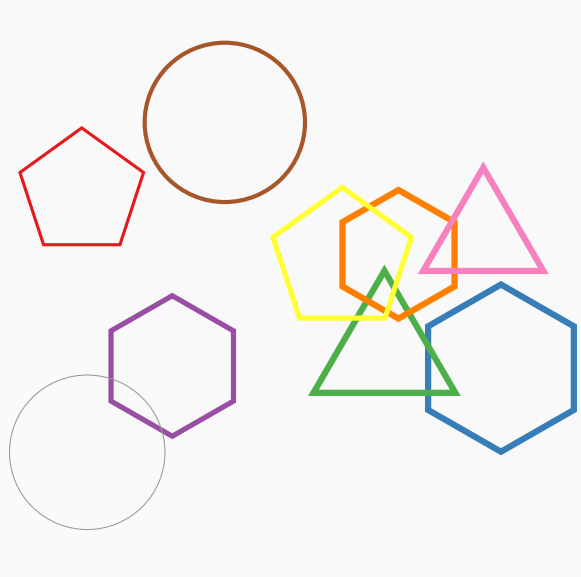[{"shape": "pentagon", "thickness": 1.5, "radius": 0.56, "center": [0.141, 0.666]}, {"shape": "hexagon", "thickness": 3, "radius": 0.72, "center": [0.862, 0.362]}, {"shape": "triangle", "thickness": 3, "radius": 0.7, "center": [0.661, 0.389]}, {"shape": "hexagon", "thickness": 2.5, "radius": 0.61, "center": [0.296, 0.365]}, {"shape": "hexagon", "thickness": 3, "radius": 0.56, "center": [0.686, 0.559]}, {"shape": "pentagon", "thickness": 2.5, "radius": 0.63, "center": [0.589, 0.55]}, {"shape": "circle", "thickness": 2, "radius": 0.69, "center": [0.387, 0.787]}, {"shape": "triangle", "thickness": 3, "radius": 0.6, "center": [0.831, 0.59]}, {"shape": "circle", "thickness": 0.5, "radius": 0.67, "center": [0.15, 0.216]}]